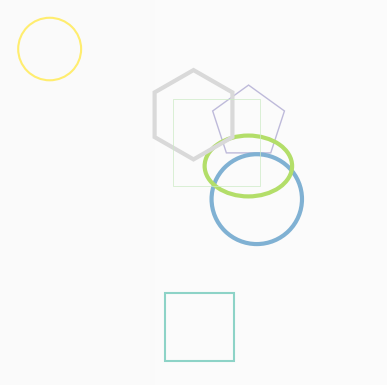[{"shape": "square", "thickness": 1.5, "radius": 0.44, "center": [0.515, 0.152]}, {"shape": "pentagon", "thickness": 1, "radius": 0.49, "center": [0.641, 0.682]}, {"shape": "circle", "thickness": 3, "radius": 0.58, "center": [0.663, 0.483]}, {"shape": "oval", "thickness": 3, "radius": 0.56, "center": [0.641, 0.569]}, {"shape": "hexagon", "thickness": 3, "radius": 0.58, "center": [0.499, 0.702]}, {"shape": "square", "thickness": 0.5, "radius": 0.56, "center": [0.558, 0.629]}, {"shape": "circle", "thickness": 1.5, "radius": 0.41, "center": [0.128, 0.873]}]